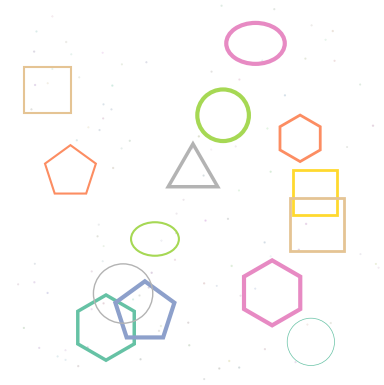[{"shape": "circle", "thickness": 0.5, "radius": 0.31, "center": [0.807, 0.112]}, {"shape": "hexagon", "thickness": 2.5, "radius": 0.42, "center": [0.275, 0.149]}, {"shape": "hexagon", "thickness": 2, "radius": 0.3, "center": [0.78, 0.641]}, {"shape": "pentagon", "thickness": 1.5, "radius": 0.35, "center": [0.183, 0.553]}, {"shape": "pentagon", "thickness": 3, "radius": 0.4, "center": [0.376, 0.189]}, {"shape": "hexagon", "thickness": 3, "radius": 0.42, "center": [0.707, 0.239]}, {"shape": "oval", "thickness": 3, "radius": 0.38, "center": [0.664, 0.887]}, {"shape": "oval", "thickness": 1.5, "radius": 0.31, "center": [0.403, 0.379]}, {"shape": "circle", "thickness": 3, "radius": 0.33, "center": [0.579, 0.701]}, {"shape": "square", "thickness": 2, "radius": 0.29, "center": [0.818, 0.501]}, {"shape": "square", "thickness": 2, "radius": 0.35, "center": [0.824, 0.417]}, {"shape": "square", "thickness": 1.5, "radius": 0.3, "center": [0.123, 0.767]}, {"shape": "circle", "thickness": 1, "radius": 0.39, "center": [0.32, 0.238]}, {"shape": "triangle", "thickness": 2.5, "radius": 0.37, "center": [0.501, 0.552]}]